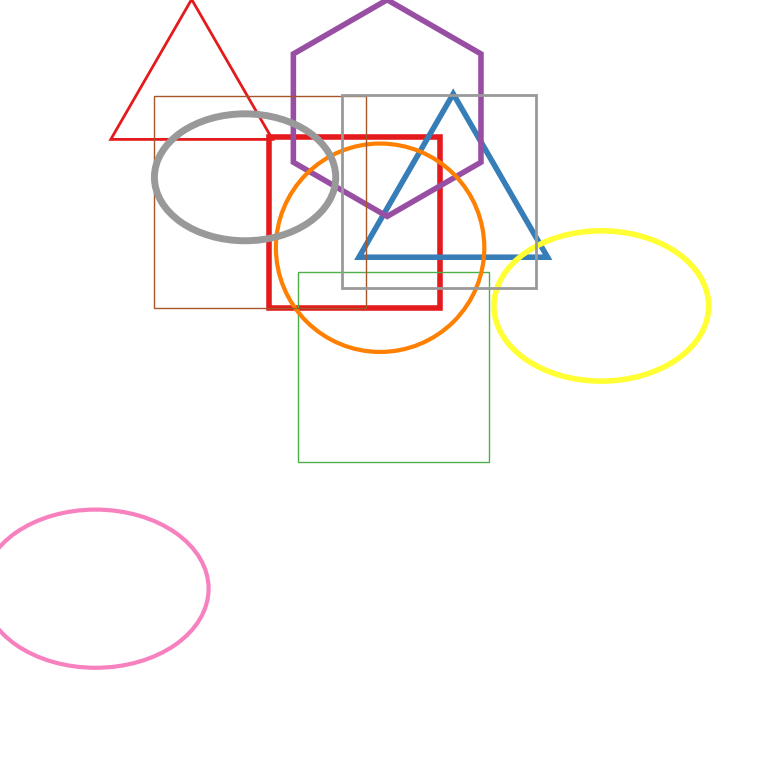[{"shape": "triangle", "thickness": 1, "radius": 0.61, "center": [0.249, 0.88]}, {"shape": "square", "thickness": 2, "radius": 0.55, "center": [0.46, 0.711]}, {"shape": "triangle", "thickness": 2, "radius": 0.71, "center": [0.589, 0.737]}, {"shape": "square", "thickness": 0.5, "radius": 0.62, "center": [0.511, 0.524]}, {"shape": "hexagon", "thickness": 2, "radius": 0.7, "center": [0.503, 0.86]}, {"shape": "circle", "thickness": 1.5, "radius": 0.68, "center": [0.494, 0.678]}, {"shape": "oval", "thickness": 2, "radius": 0.7, "center": [0.781, 0.603]}, {"shape": "square", "thickness": 0.5, "radius": 0.69, "center": [0.338, 0.738]}, {"shape": "oval", "thickness": 1.5, "radius": 0.73, "center": [0.124, 0.235]}, {"shape": "oval", "thickness": 2.5, "radius": 0.59, "center": [0.318, 0.77]}, {"shape": "square", "thickness": 1, "radius": 0.63, "center": [0.57, 0.751]}]